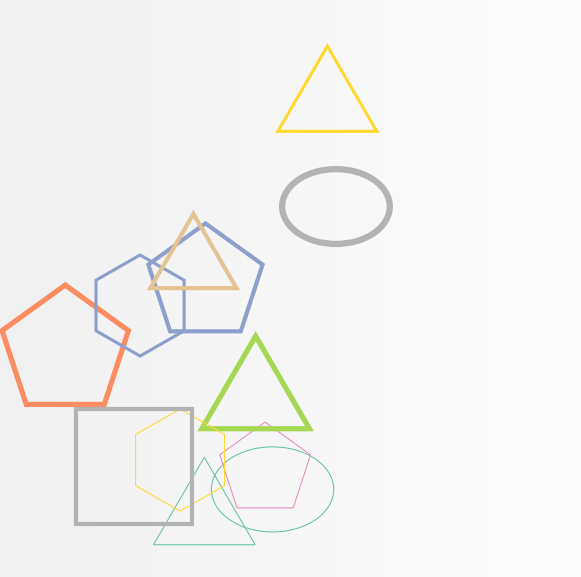[{"shape": "triangle", "thickness": 0.5, "radius": 0.5, "center": [0.351, 0.106]}, {"shape": "oval", "thickness": 0.5, "radius": 0.53, "center": [0.469, 0.152]}, {"shape": "pentagon", "thickness": 2.5, "radius": 0.57, "center": [0.112, 0.391]}, {"shape": "pentagon", "thickness": 2, "radius": 0.52, "center": [0.353, 0.509]}, {"shape": "hexagon", "thickness": 1.5, "radius": 0.44, "center": [0.241, 0.47]}, {"shape": "pentagon", "thickness": 0.5, "radius": 0.41, "center": [0.456, 0.186]}, {"shape": "triangle", "thickness": 2.5, "radius": 0.53, "center": [0.44, 0.31]}, {"shape": "hexagon", "thickness": 0.5, "radius": 0.44, "center": [0.31, 0.203]}, {"shape": "triangle", "thickness": 1.5, "radius": 0.49, "center": [0.563, 0.821]}, {"shape": "triangle", "thickness": 2, "radius": 0.43, "center": [0.333, 0.543]}, {"shape": "oval", "thickness": 3, "radius": 0.46, "center": [0.578, 0.642]}, {"shape": "square", "thickness": 2, "radius": 0.5, "center": [0.23, 0.192]}]